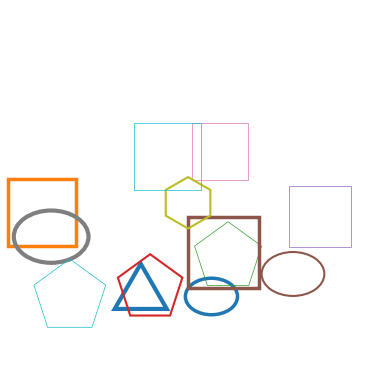[{"shape": "oval", "thickness": 2.5, "radius": 0.34, "center": [0.549, 0.23]}, {"shape": "triangle", "thickness": 3, "radius": 0.39, "center": [0.366, 0.237]}, {"shape": "square", "thickness": 2.5, "radius": 0.44, "center": [0.109, 0.448]}, {"shape": "pentagon", "thickness": 0.5, "radius": 0.46, "center": [0.592, 0.333]}, {"shape": "pentagon", "thickness": 1.5, "radius": 0.44, "center": [0.39, 0.252]}, {"shape": "square", "thickness": 0.5, "radius": 0.4, "center": [0.831, 0.437]}, {"shape": "oval", "thickness": 1.5, "radius": 0.41, "center": [0.761, 0.288]}, {"shape": "square", "thickness": 2.5, "radius": 0.46, "center": [0.581, 0.344]}, {"shape": "square", "thickness": 0.5, "radius": 0.37, "center": [0.572, 0.607]}, {"shape": "oval", "thickness": 3, "radius": 0.49, "center": [0.133, 0.385]}, {"shape": "hexagon", "thickness": 1.5, "radius": 0.33, "center": [0.488, 0.473]}, {"shape": "pentagon", "thickness": 0.5, "radius": 0.49, "center": [0.181, 0.229]}, {"shape": "square", "thickness": 0.5, "radius": 0.43, "center": [0.436, 0.592]}]